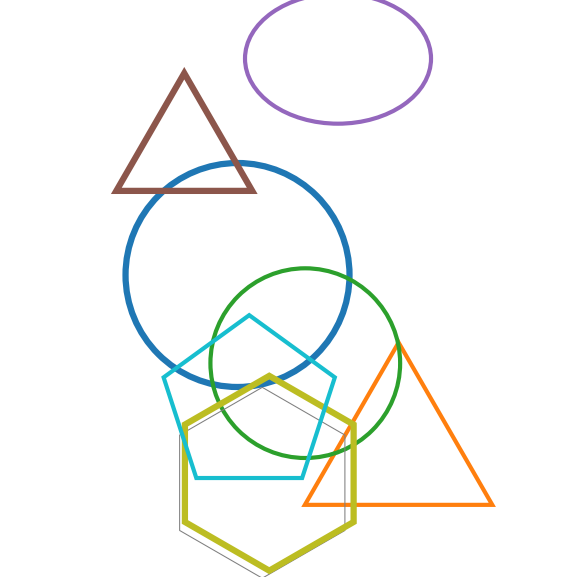[{"shape": "circle", "thickness": 3, "radius": 0.97, "center": [0.411, 0.523]}, {"shape": "triangle", "thickness": 2, "radius": 0.94, "center": [0.69, 0.219]}, {"shape": "circle", "thickness": 2, "radius": 0.82, "center": [0.529, 0.37]}, {"shape": "oval", "thickness": 2, "radius": 0.81, "center": [0.585, 0.898]}, {"shape": "triangle", "thickness": 3, "radius": 0.68, "center": [0.319, 0.737]}, {"shape": "hexagon", "thickness": 0.5, "radius": 0.83, "center": [0.454, 0.163]}, {"shape": "hexagon", "thickness": 3, "radius": 0.84, "center": [0.466, 0.18]}, {"shape": "pentagon", "thickness": 2, "radius": 0.78, "center": [0.432, 0.297]}]